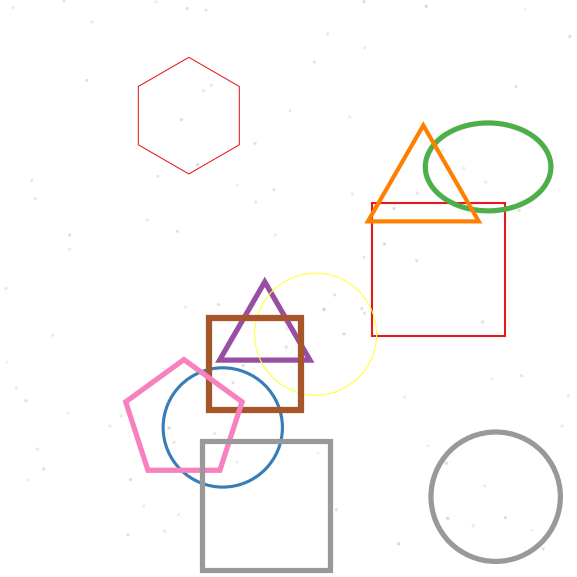[{"shape": "square", "thickness": 1, "radius": 0.58, "center": [0.76, 0.532]}, {"shape": "hexagon", "thickness": 0.5, "radius": 0.5, "center": [0.327, 0.799]}, {"shape": "circle", "thickness": 1.5, "radius": 0.52, "center": [0.386, 0.259]}, {"shape": "oval", "thickness": 2.5, "radius": 0.54, "center": [0.845, 0.71]}, {"shape": "triangle", "thickness": 2.5, "radius": 0.45, "center": [0.458, 0.421]}, {"shape": "triangle", "thickness": 2, "radius": 0.55, "center": [0.733, 0.671]}, {"shape": "circle", "thickness": 0.5, "radius": 0.53, "center": [0.546, 0.42]}, {"shape": "square", "thickness": 3, "radius": 0.4, "center": [0.442, 0.369]}, {"shape": "pentagon", "thickness": 2.5, "radius": 0.53, "center": [0.318, 0.271]}, {"shape": "circle", "thickness": 2.5, "radius": 0.56, "center": [0.858, 0.139]}, {"shape": "square", "thickness": 2.5, "radius": 0.56, "center": [0.46, 0.124]}]